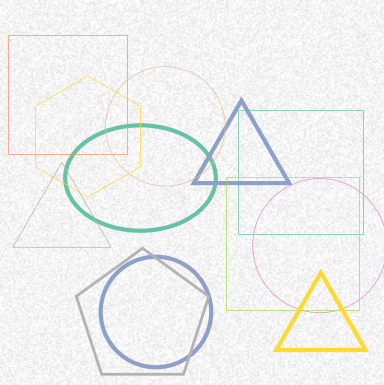[{"shape": "oval", "thickness": 3, "radius": 0.98, "center": [0.365, 0.538]}, {"shape": "square", "thickness": 0.5, "radius": 0.81, "center": [0.78, 0.553]}, {"shape": "square", "thickness": 0.5, "radius": 0.77, "center": [0.175, 0.755]}, {"shape": "circle", "thickness": 3, "radius": 0.72, "center": [0.405, 0.19]}, {"shape": "triangle", "thickness": 3, "radius": 0.72, "center": [0.627, 0.596]}, {"shape": "circle", "thickness": 0.5, "radius": 0.87, "center": [0.831, 0.362]}, {"shape": "square", "thickness": 0.5, "radius": 0.86, "center": [0.761, 0.368]}, {"shape": "hexagon", "thickness": 0.5, "radius": 0.79, "center": [0.228, 0.645]}, {"shape": "triangle", "thickness": 3, "radius": 0.67, "center": [0.833, 0.158]}, {"shape": "circle", "thickness": 0.5, "radius": 0.78, "center": [0.43, 0.672]}, {"shape": "triangle", "thickness": 0.5, "radius": 0.74, "center": [0.161, 0.431]}, {"shape": "pentagon", "thickness": 2, "radius": 0.9, "center": [0.37, 0.174]}]